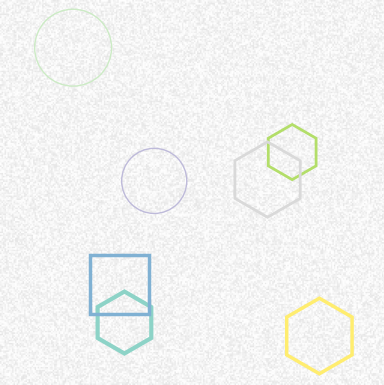[{"shape": "hexagon", "thickness": 3, "radius": 0.4, "center": [0.323, 0.162]}, {"shape": "circle", "thickness": 1, "radius": 0.42, "center": [0.401, 0.53]}, {"shape": "square", "thickness": 2.5, "radius": 0.38, "center": [0.309, 0.261]}, {"shape": "hexagon", "thickness": 2, "radius": 0.36, "center": [0.759, 0.605]}, {"shape": "hexagon", "thickness": 2, "radius": 0.49, "center": [0.695, 0.534]}, {"shape": "circle", "thickness": 1, "radius": 0.5, "center": [0.19, 0.876]}, {"shape": "hexagon", "thickness": 2.5, "radius": 0.49, "center": [0.83, 0.127]}]